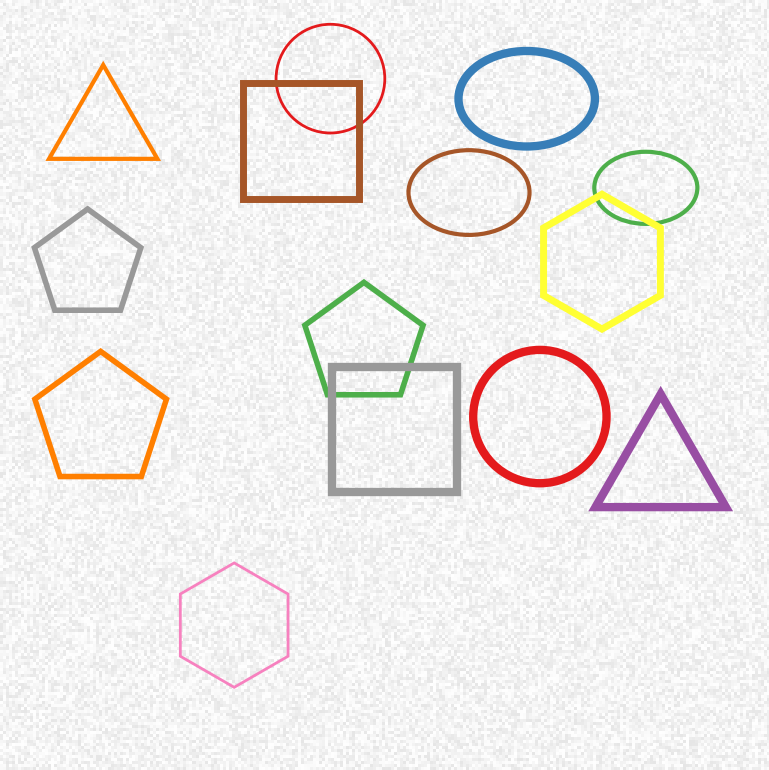[{"shape": "circle", "thickness": 1, "radius": 0.35, "center": [0.429, 0.898]}, {"shape": "circle", "thickness": 3, "radius": 0.43, "center": [0.701, 0.459]}, {"shape": "oval", "thickness": 3, "radius": 0.44, "center": [0.684, 0.872]}, {"shape": "pentagon", "thickness": 2, "radius": 0.4, "center": [0.473, 0.553]}, {"shape": "oval", "thickness": 1.5, "radius": 0.33, "center": [0.839, 0.756]}, {"shape": "triangle", "thickness": 3, "radius": 0.49, "center": [0.858, 0.39]}, {"shape": "triangle", "thickness": 1.5, "radius": 0.41, "center": [0.134, 0.834]}, {"shape": "pentagon", "thickness": 2, "radius": 0.45, "center": [0.131, 0.454]}, {"shape": "hexagon", "thickness": 2.5, "radius": 0.44, "center": [0.782, 0.66]}, {"shape": "oval", "thickness": 1.5, "radius": 0.39, "center": [0.609, 0.75]}, {"shape": "square", "thickness": 2.5, "radius": 0.38, "center": [0.39, 0.817]}, {"shape": "hexagon", "thickness": 1, "radius": 0.4, "center": [0.304, 0.188]}, {"shape": "pentagon", "thickness": 2, "radius": 0.36, "center": [0.114, 0.656]}, {"shape": "square", "thickness": 3, "radius": 0.41, "center": [0.513, 0.442]}]